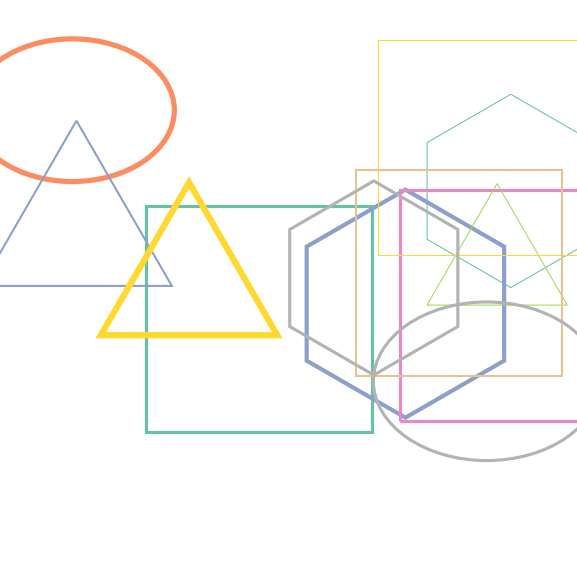[{"shape": "hexagon", "thickness": 0.5, "radius": 0.84, "center": [0.884, 0.669]}, {"shape": "square", "thickness": 1.5, "radius": 0.98, "center": [0.449, 0.447]}, {"shape": "oval", "thickness": 2.5, "radius": 0.88, "center": [0.125, 0.808]}, {"shape": "triangle", "thickness": 1, "radius": 0.95, "center": [0.132, 0.599]}, {"shape": "hexagon", "thickness": 2, "radius": 0.99, "center": [0.702, 0.473]}, {"shape": "square", "thickness": 1.5, "radius": 1.0, "center": [0.892, 0.47]}, {"shape": "triangle", "thickness": 0.5, "radius": 0.7, "center": [0.861, 0.541]}, {"shape": "triangle", "thickness": 3, "radius": 0.88, "center": [0.327, 0.507]}, {"shape": "square", "thickness": 0.5, "radius": 0.93, "center": [0.84, 0.744]}, {"shape": "square", "thickness": 1, "radius": 0.89, "center": [0.795, 0.526]}, {"shape": "hexagon", "thickness": 1.5, "radius": 0.84, "center": [0.647, 0.518]}, {"shape": "oval", "thickness": 1.5, "radius": 0.98, "center": [0.843, 0.339]}]